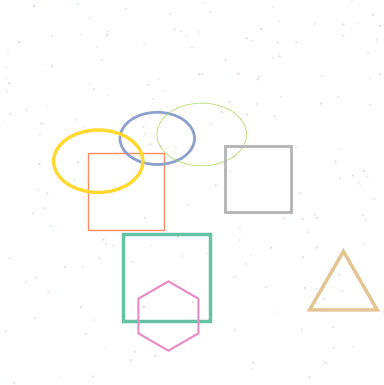[{"shape": "square", "thickness": 2.5, "radius": 0.56, "center": [0.432, 0.278]}, {"shape": "square", "thickness": 1, "radius": 0.49, "center": [0.328, 0.503]}, {"shape": "oval", "thickness": 2, "radius": 0.48, "center": [0.408, 0.641]}, {"shape": "hexagon", "thickness": 1.5, "radius": 0.45, "center": [0.437, 0.179]}, {"shape": "oval", "thickness": 0.5, "radius": 0.58, "center": [0.524, 0.651]}, {"shape": "oval", "thickness": 2.5, "radius": 0.58, "center": [0.255, 0.581]}, {"shape": "triangle", "thickness": 2.5, "radius": 0.51, "center": [0.892, 0.246]}, {"shape": "square", "thickness": 2, "radius": 0.43, "center": [0.669, 0.535]}]